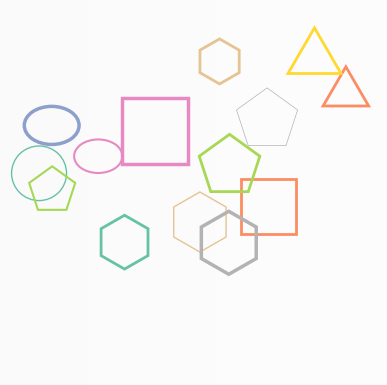[{"shape": "hexagon", "thickness": 2, "radius": 0.35, "center": [0.321, 0.371]}, {"shape": "circle", "thickness": 1, "radius": 0.35, "center": [0.101, 0.55]}, {"shape": "triangle", "thickness": 2, "radius": 0.34, "center": [0.893, 0.759]}, {"shape": "square", "thickness": 2, "radius": 0.36, "center": [0.693, 0.464]}, {"shape": "oval", "thickness": 2.5, "radius": 0.35, "center": [0.133, 0.674]}, {"shape": "oval", "thickness": 1.5, "radius": 0.31, "center": [0.254, 0.594]}, {"shape": "square", "thickness": 2.5, "radius": 0.43, "center": [0.399, 0.66]}, {"shape": "pentagon", "thickness": 1.5, "radius": 0.31, "center": [0.135, 0.506]}, {"shape": "pentagon", "thickness": 2, "radius": 0.41, "center": [0.592, 0.569]}, {"shape": "triangle", "thickness": 2, "radius": 0.4, "center": [0.812, 0.849]}, {"shape": "hexagon", "thickness": 1, "radius": 0.39, "center": [0.516, 0.423]}, {"shape": "hexagon", "thickness": 2, "radius": 0.29, "center": [0.567, 0.84]}, {"shape": "hexagon", "thickness": 2.5, "radius": 0.41, "center": [0.59, 0.369]}, {"shape": "pentagon", "thickness": 0.5, "radius": 0.41, "center": [0.689, 0.689]}]